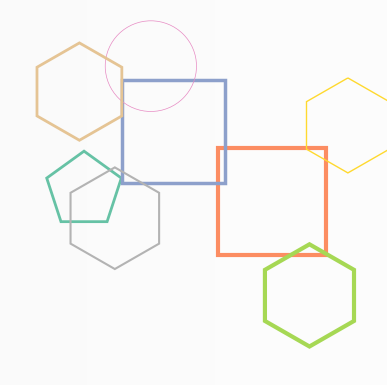[{"shape": "pentagon", "thickness": 2, "radius": 0.51, "center": [0.217, 0.506]}, {"shape": "square", "thickness": 3, "radius": 0.7, "center": [0.702, 0.477]}, {"shape": "square", "thickness": 2.5, "radius": 0.66, "center": [0.448, 0.658]}, {"shape": "circle", "thickness": 0.5, "radius": 0.59, "center": [0.389, 0.828]}, {"shape": "hexagon", "thickness": 3, "radius": 0.66, "center": [0.799, 0.233]}, {"shape": "hexagon", "thickness": 1, "radius": 0.62, "center": [0.898, 0.674]}, {"shape": "hexagon", "thickness": 2, "radius": 0.63, "center": [0.205, 0.762]}, {"shape": "hexagon", "thickness": 1.5, "radius": 0.66, "center": [0.296, 0.433]}]